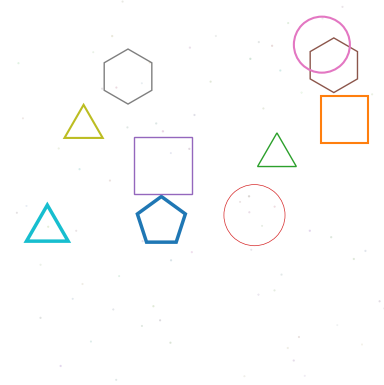[{"shape": "pentagon", "thickness": 2.5, "radius": 0.33, "center": [0.419, 0.424]}, {"shape": "square", "thickness": 1.5, "radius": 0.31, "center": [0.895, 0.69]}, {"shape": "triangle", "thickness": 1, "radius": 0.29, "center": [0.719, 0.597]}, {"shape": "circle", "thickness": 0.5, "radius": 0.4, "center": [0.661, 0.441]}, {"shape": "square", "thickness": 1, "radius": 0.37, "center": [0.423, 0.571]}, {"shape": "hexagon", "thickness": 1, "radius": 0.35, "center": [0.867, 0.831]}, {"shape": "circle", "thickness": 1.5, "radius": 0.36, "center": [0.836, 0.884]}, {"shape": "hexagon", "thickness": 1, "radius": 0.36, "center": [0.332, 0.801]}, {"shape": "triangle", "thickness": 1.5, "radius": 0.29, "center": [0.217, 0.67]}, {"shape": "triangle", "thickness": 2.5, "radius": 0.31, "center": [0.123, 0.405]}]